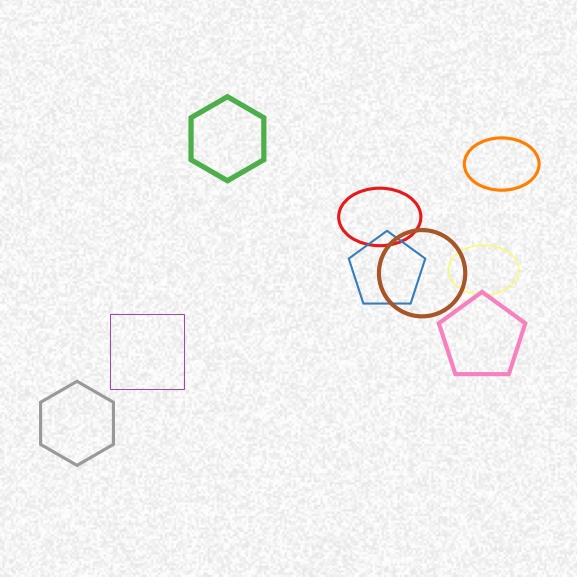[{"shape": "oval", "thickness": 1.5, "radius": 0.36, "center": [0.658, 0.623]}, {"shape": "pentagon", "thickness": 1, "radius": 0.35, "center": [0.67, 0.53]}, {"shape": "hexagon", "thickness": 2.5, "radius": 0.36, "center": [0.394, 0.759]}, {"shape": "square", "thickness": 0.5, "radius": 0.32, "center": [0.254, 0.39]}, {"shape": "oval", "thickness": 1.5, "radius": 0.32, "center": [0.869, 0.715]}, {"shape": "oval", "thickness": 0.5, "radius": 0.31, "center": [0.837, 0.532]}, {"shape": "circle", "thickness": 2, "radius": 0.37, "center": [0.731, 0.526]}, {"shape": "pentagon", "thickness": 2, "radius": 0.39, "center": [0.835, 0.415]}, {"shape": "hexagon", "thickness": 1.5, "radius": 0.36, "center": [0.133, 0.266]}]